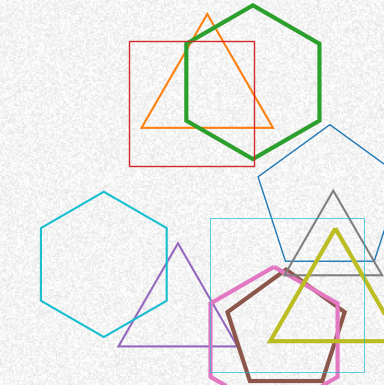[{"shape": "pentagon", "thickness": 1, "radius": 0.98, "center": [0.857, 0.48]}, {"shape": "triangle", "thickness": 1.5, "radius": 0.99, "center": [0.538, 0.767]}, {"shape": "hexagon", "thickness": 3, "radius": 1.0, "center": [0.657, 0.786]}, {"shape": "square", "thickness": 1, "radius": 0.81, "center": [0.498, 0.73]}, {"shape": "triangle", "thickness": 1.5, "radius": 0.89, "center": [0.462, 0.19]}, {"shape": "pentagon", "thickness": 3, "radius": 0.8, "center": [0.743, 0.14]}, {"shape": "hexagon", "thickness": 3, "radius": 0.95, "center": [0.712, 0.116]}, {"shape": "triangle", "thickness": 1.5, "radius": 0.73, "center": [0.866, 0.358]}, {"shape": "triangle", "thickness": 3, "radius": 0.98, "center": [0.871, 0.211]}, {"shape": "square", "thickness": 0.5, "radius": 1.0, "center": [0.746, 0.233]}, {"shape": "hexagon", "thickness": 1.5, "radius": 0.94, "center": [0.27, 0.313]}]